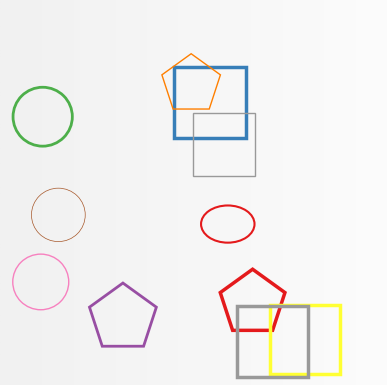[{"shape": "pentagon", "thickness": 2.5, "radius": 0.44, "center": [0.652, 0.213]}, {"shape": "oval", "thickness": 1.5, "radius": 0.34, "center": [0.588, 0.418]}, {"shape": "square", "thickness": 2.5, "radius": 0.46, "center": [0.542, 0.733]}, {"shape": "circle", "thickness": 2, "radius": 0.38, "center": [0.11, 0.697]}, {"shape": "pentagon", "thickness": 2, "radius": 0.45, "center": [0.317, 0.174]}, {"shape": "pentagon", "thickness": 1, "radius": 0.4, "center": [0.493, 0.781]}, {"shape": "square", "thickness": 2.5, "radius": 0.45, "center": [0.787, 0.119]}, {"shape": "circle", "thickness": 0.5, "radius": 0.35, "center": [0.151, 0.442]}, {"shape": "circle", "thickness": 1, "radius": 0.36, "center": [0.105, 0.268]}, {"shape": "square", "thickness": 2.5, "radius": 0.46, "center": [0.703, 0.113]}, {"shape": "square", "thickness": 1, "radius": 0.4, "center": [0.578, 0.625]}]